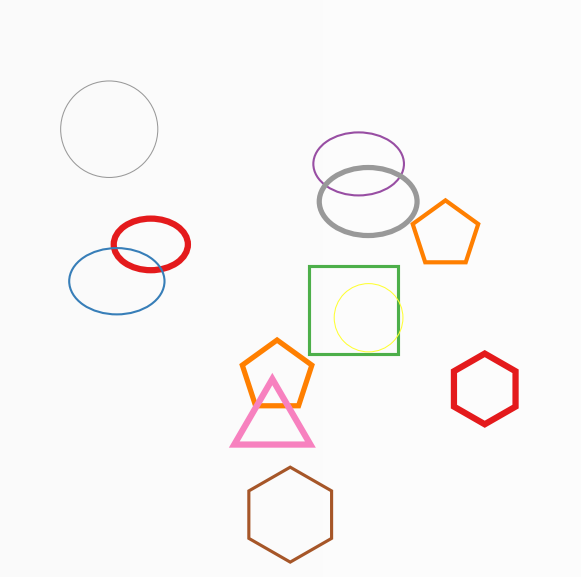[{"shape": "hexagon", "thickness": 3, "radius": 0.31, "center": [0.834, 0.326]}, {"shape": "oval", "thickness": 3, "radius": 0.32, "center": [0.259, 0.576]}, {"shape": "oval", "thickness": 1, "radius": 0.41, "center": [0.201, 0.512]}, {"shape": "square", "thickness": 1.5, "radius": 0.38, "center": [0.608, 0.462]}, {"shape": "oval", "thickness": 1, "radius": 0.39, "center": [0.617, 0.715]}, {"shape": "pentagon", "thickness": 2.5, "radius": 0.31, "center": [0.477, 0.347]}, {"shape": "pentagon", "thickness": 2, "radius": 0.3, "center": [0.766, 0.593]}, {"shape": "circle", "thickness": 0.5, "radius": 0.3, "center": [0.634, 0.449]}, {"shape": "hexagon", "thickness": 1.5, "radius": 0.41, "center": [0.499, 0.108]}, {"shape": "triangle", "thickness": 3, "radius": 0.38, "center": [0.469, 0.267]}, {"shape": "oval", "thickness": 2.5, "radius": 0.42, "center": [0.633, 0.65]}, {"shape": "circle", "thickness": 0.5, "radius": 0.42, "center": [0.188, 0.775]}]